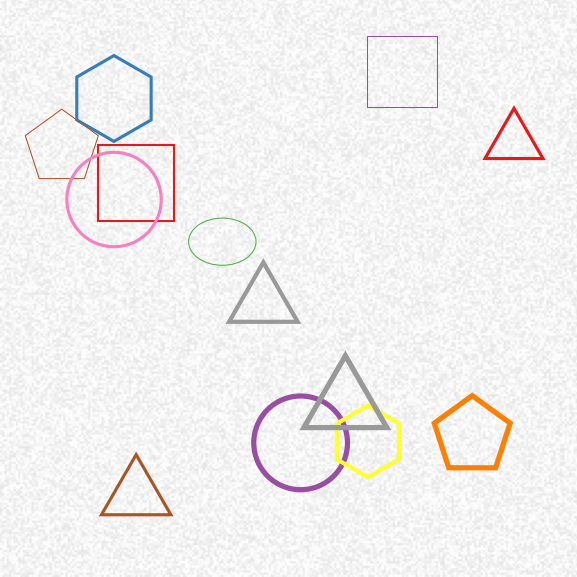[{"shape": "triangle", "thickness": 1.5, "radius": 0.29, "center": [0.89, 0.754]}, {"shape": "square", "thickness": 1, "radius": 0.33, "center": [0.236, 0.682]}, {"shape": "hexagon", "thickness": 1.5, "radius": 0.37, "center": [0.197, 0.829]}, {"shape": "oval", "thickness": 0.5, "radius": 0.29, "center": [0.385, 0.581]}, {"shape": "square", "thickness": 0.5, "radius": 0.3, "center": [0.696, 0.875]}, {"shape": "circle", "thickness": 2.5, "radius": 0.41, "center": [0.521, 0.232]}, {"shape": "pentagon", "thickness": 2.5, "radius": 0.35, "center": [0.818, 0.245]}, {"shape": "hexagon", "thickness": 2, "radius": 0.31, "center": [0.637, 0.235]}, {"shape": "pentagon", "thickness": 0.5, "radius": 0.33, "center": [0.107, 0.744]}, {"shape": "triangle", "thickness": 1.5, "radius": 0.35, "center": [0.236, 0.142]}, {"shape": "circle", "thickness": 1.5, "radius": 0.41, "center": [0.197, 0.654]}, {"shape": "triangle", "thickness": 2.5, "radius": 0.41, "center": [0.598, 0.3]}, {"shape": "triangle", "thickness": 2, "radius": 0.34, "center": [0.456, 0.476]}]